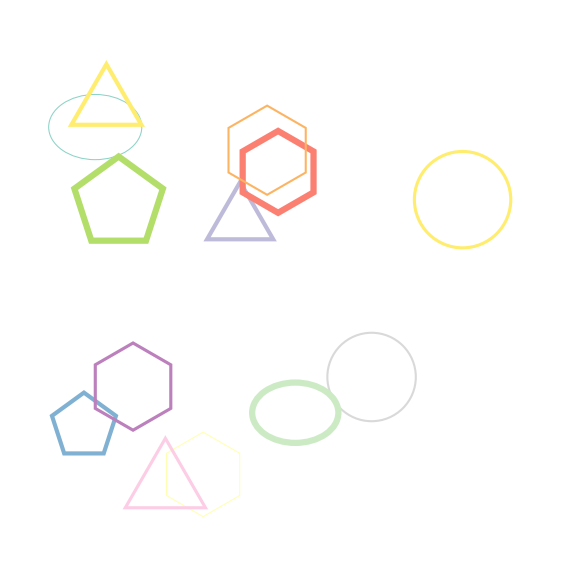[{"shape": "oval", "thickness": 0.5, "radius": 0.4, "center": [0.165, 0.779]}, {"shape": "hexagon", "thickness": 0.5, "radius": 0.37, "center": [0.352, 0.178]}, {"shape": "triangle", "thickness": 2, "radius": 0.33, "center": [0.416, 0.618]}, {"shape": "hexagon", "thickness": 3, "radius": 0.35, "center": [0.482, 0.701]}, {"shape": "pentagon", "thickness": 2, "radius": 0.29, "center": [0.145, 0.261]}, {"shape": "hexagon", "thickness": 1, "radius": 0.39, "center": [0.463, 0.739]}, {"shape": "pentagon", "thickness": 3, "radius": 0.4, "center": [0.205, 0.648]}, {"shape": "triangle", "thickness": 1.5, "radius": 0.4, "center": [0.286, 0.16]}, {"shape": "circle", "thickness": 1, "radius": 0.38, "center": [0.643, 0.346]}, {"shape": "hexagon", "thickness": 1.5, "radius": 0.38, "center": [0.23, 0.33]}, {"shape": "oval", "thickness": 3, "radius": 0.37, "center": [0.511, 0.284]}, {"shape": "circle", "thickness": 1.5, "radius": 0.42, "center": [0.801, 0.653]}, {"shape": "triangle", "thickness": 2, "radius": 0.35, "center": [0.184, 0.818]}]